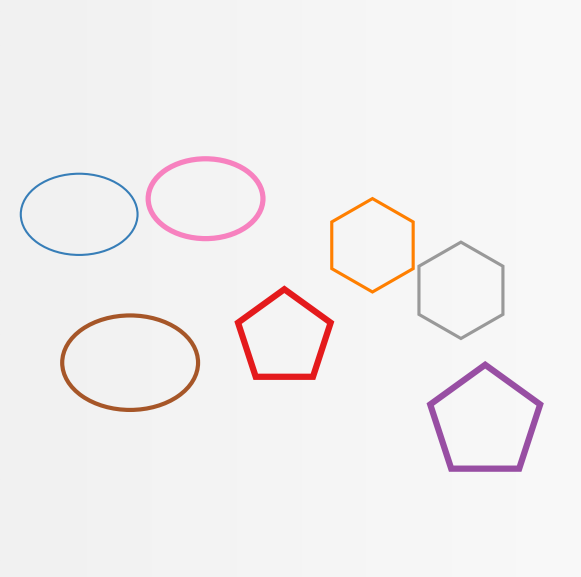[{"shape": "pentagon", "thickness": 3, "radius": 0.42, "center": [0.489, 0.414]}, {"shape": "oval", "thickness": 1, "radius": 0.5, "center": [0.136, 0.628]}, {"shape": "pentagon", "thickness": 3, "radius": 0.5, "center": [0.835, 0.268]}, {"shape": "hexagon", "thickness": 1.5, "radius": 0.4, "center": [0.641, 0.574]}, {"shape": "oval", "thickness": 2, "radius": 0.58, "center": [0.224, 0.371]}, {"shape": "oval", "thickness": 2.5, "radius": 0.49, "center": [0.354, 0.655]}, {"shape": "hexagon", "thickness": 1.5, "radius": 0.42, "center": [0.793, 0.496]}]